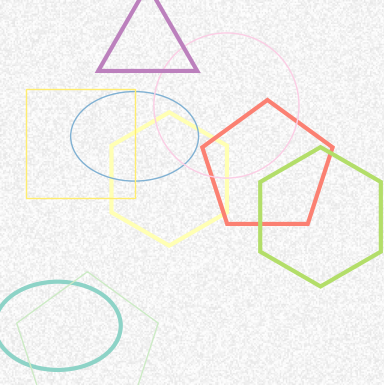[{"shape": "oval", "thickness": 3, "radius": 0.82, "center": [0.15, 0.154]}, {"shape": "hexagon", "thickness": 3, "radius": 0.87, "center": [0.44, 0.535]}, {"shape": "pentagon", "thickness": 3, "radius": 0.89, "center": [0.695, 0.562]}, {"shape": "oval", "thickness": 1, "radius": 0.83, "center": [0.35, 0.646]}, {"shape": "hexagon", "thickness": 3, "radius": 0.9, "center": [0.833, 0.437]}, {"shape": "circle", "thickness": 1, "radius": 0.94, "center": [0.588, 0.726]}, {"shape": "triangle", "thickness": 3, "radius": 0.74, "center": [0.384, 0.89]}, {"shape": "pentagon", "thickness": 1, "radius": 0.97, "center": [0.227, 0.101]}, {"shape": "square", "thickness": 1, "radius": 0.7, "center": [0.209, 0.627]}]